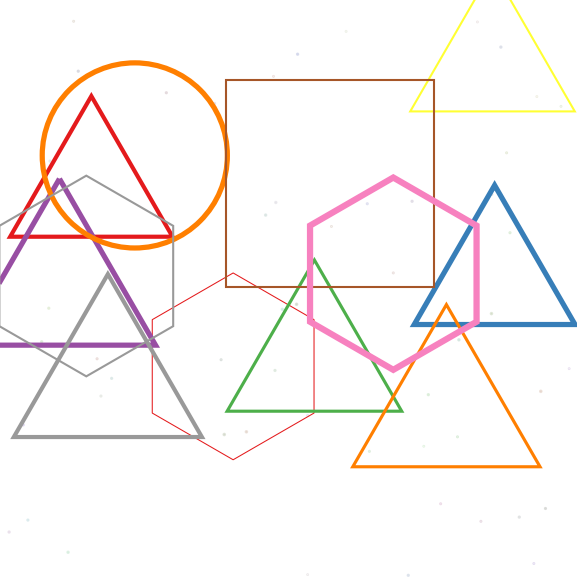[{"shape": "triangle", "thickness": 2, "radius": 0.81, "center": [0.158, 0.67]}, {"shape": "hexagon", "thickness": 0.5, "radius": 0.81, "center": [0.404, 0.365]}, {"shape": "triangle", "thickness": 2.5, "radius": 0.8, "center": [0.856, 0.518]}, {"shape": "triangle", "thickness": 1.5, "radius": 0.87, "center": [0.544, 0.374]}, {"shape": "triangle", "thickness": 2.5, "radius": 0.96, "center": [0.103, 0.497]}, {"shape": "triangle", "thickness": 1.5, "radius": 0.94, "center": [0.773, 0.284]}, {"shape": "circle", "thickness": 2.5, "radius": 0.8, "center": [0.233, 0.73]}, {"shape": "triangle", "thickness": 1, "radius": 0.82, "center": [0.853, 0.888]}, {"shape": "square", "thickness": 1, "radius": 0.9, "center": [0.571, 0.681]}, {"shape": "hexagon", "thickness": 3, "radius": 0.83, "center": [0.681, 0.525]}, {"shape": "hexagon", "thickness": 1, "radius": 0.87, "center": [0.149, 0.521]}, {"shape": "triangle", "thickness": 2, "radius": 0.94, "center": [0.187, 0.336]}]